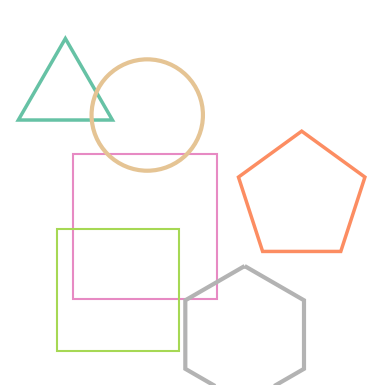[{"shape": "triangle", "thickness": 2.5, "radius": 0.71, "center": [0.17, 0.759]}, {"shape": "pentagon", "thickness": 2.5, "radius": 0.86, "center": [0.784, 0.487]}, {"shape": "square", "thickness": 1.5, "radius": 0.94, "center": [0.376, 0.411]}, {"shape": "square", "thickness": 1.5, "radius": 0.79, "center": [0.307, 0.246]}, {"shape": "circle", "thickness": 3, "radius": 0.72, "center": [0.382, 0.701]}, {"shape": "hexagon", "thickness": 3, "radius": 0.89, "center": [0.635, 0.131]}]